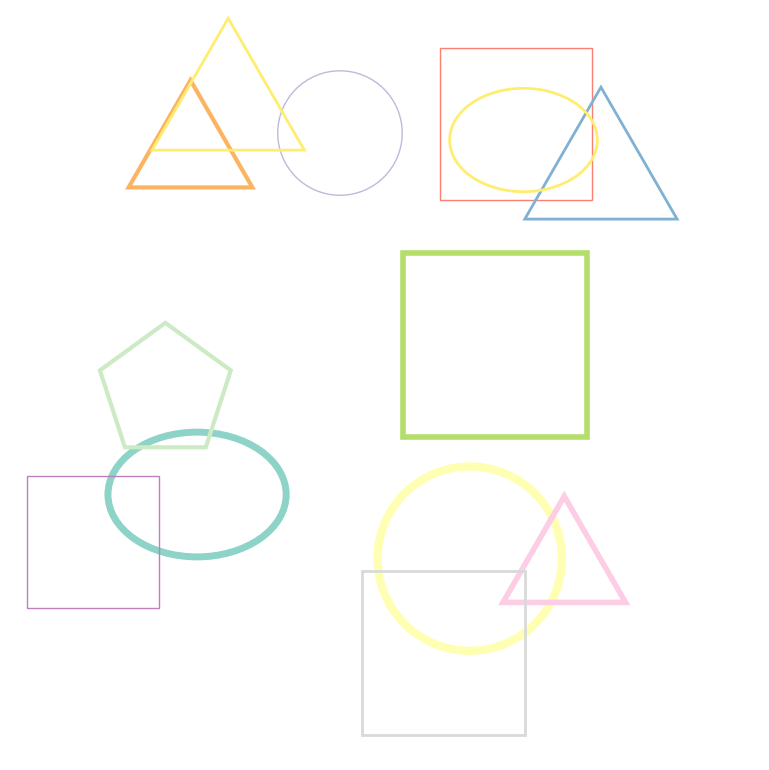[{"shape": "oval", "thickness": 2.5, "radius": 0.58, "center": [0.256, 0.358]}, {"shape": "circle", "thickness": 3, "radius": 0.6, "center": [0.61, 0.274]}, {"shape": "circle", "thickness": 0.5, "radius": 0.4, "center": [0.442, 0.827]}, {"shape": "square", "thickness": 0.5, "radius": 0.49, "center": [0.67, 0.839]}, {"shape": "triangle", "thickness": 1, "radius": 0.57, "center": [0.78, 0.773]}, {"shape": "triangle", "thickness": 1.5, "radius": 0.46, "center": [0.247, 0.803]}, {"shape": "square", "thickness": 2, "radius": 0.6, "center": [0.642, 0.552]}, {"shape": "triangle", "thickness": 2, "radius": 0.46, "center": [0.733, 0.264]}, {"shape": "square", "thickness": 1, "radius": 0.53, "center": [0.576, 0.152]}, {"shape": "square", "thickness": 0.5, "radius": 0.43, "center": [0.121, 0.296]}, {"shape": "pentagon", "thickness": 1.5, "radius": 0.45, "center": [0.215, 0.491]}, {"shape": "triangle", "thickness": 1, "radius": 0.57, "center": [0.296, 0.862]}, {"shape": "oval", "thickness": 1, "radius": 0.48, "center": [0.68, 0.818]}]